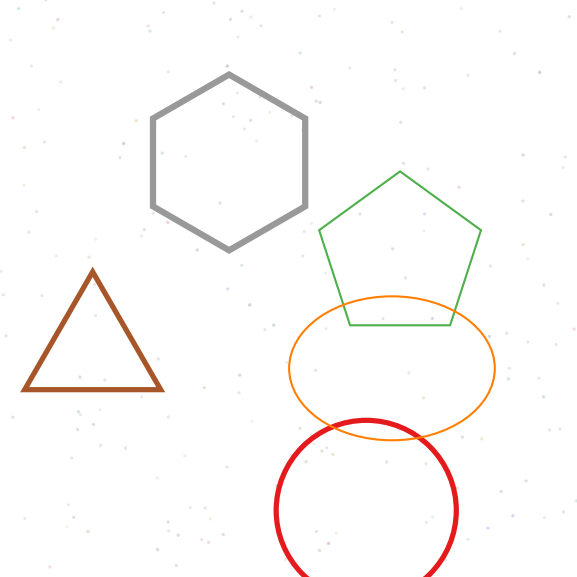[{"shape": "circle", "thickness": 2.5, "radius": 0.78, "center": [0.634, 0.115]}, {"shape": "pentagon", "thickness": 1, "radius": 0.74, "center": [0.693, 0.555]}, {"shape": "oval", "thickness": 1, "radius": 0.89, "center": [0.679, 0.361]}, {"shape": "triangle", "thickness": 2.5, "radius": 0.68, "center": [0.16, 0.392]}, {"shape": "hexagon", "thickness": 3, "radius": 0.76, "center": [0.397, 0.718]}]